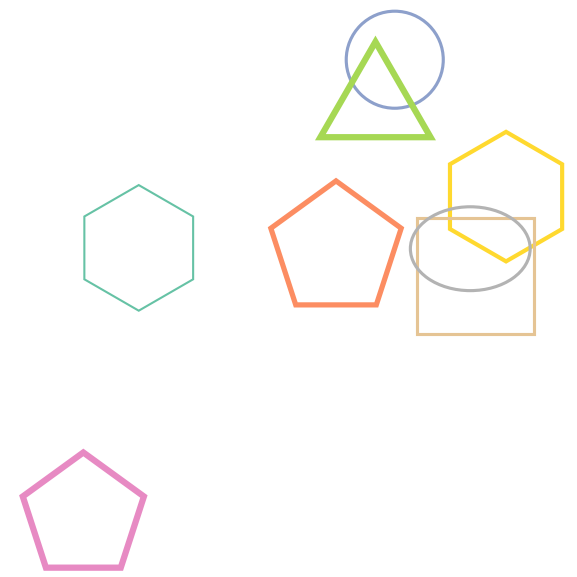[{"shape": "hexagon", "thickness": 1, "radius": 0.54, "center": [0.24, 0.57]}, {"shape": "pentagon", "thickness": 2.5, "radius": 0.59, "center": [0.582, 0.567]}, {"shape": "circle", "thickness": 1.5, "radius": 0.42, "center": [0.684, 0.896]}, {"shape": "pentagon", "thickness": 3, "radius": 0.55, "center": [0.144, 0.105]}, {"shape": "triangle", "thickness": 3, "radius": 0.55, "center": [0.65, 0.817]}, {"shape": "hexagon", "thickness": 2, "radius": 0.56, "center": [0.876, 0.659]}, {"shape": "square", "thickness": 1.5, "radius": 0.5, "center": [0.823, 0.521]}, {"shape": "oval", "thickness": 1.5, "radius": 0.52, "center": [0.814, 0.568]}]